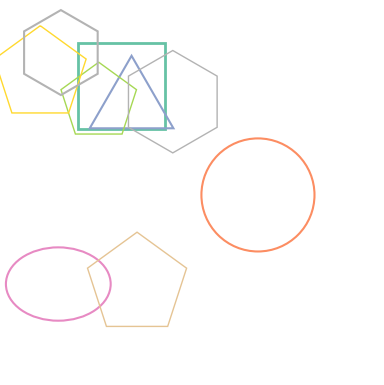[{"shape": "square", "thickness": 2, "radius": 0.56, "center": [0.316, 0.776]}, {"shape": "circle", "thickness": 1.5, "radius": 0.73, "center": [0.67, 0.494]}, {"shape": "triangle", "thickness": 1.5, "radius": 0.63, "center": [0.342, 0.73]}, {"shape": "oval", "thickness": 1.5, "radius": 0.68, "center": [0.151, 0.262]}, {"shape": "pentagon", "thickness": 1, "radius": 0.52, "center": [0.256, 0.735]}, {"shape": "pentagon", "thickness": 1, "radius": 0.63, "center": [0.105, 0.808]}, {"shape": "pentagon", "thickness": 1, "radius": 0.68, "center": [0.356, 0.262]}, {"shape": "hexagon", "thickness": 1, "radius": 0.66, "center": [0.449, 0.736]}, {"shape": "hexagon", "thickness": 1.5, "radius": 0.55, "center": [0.158, 0.863]}]